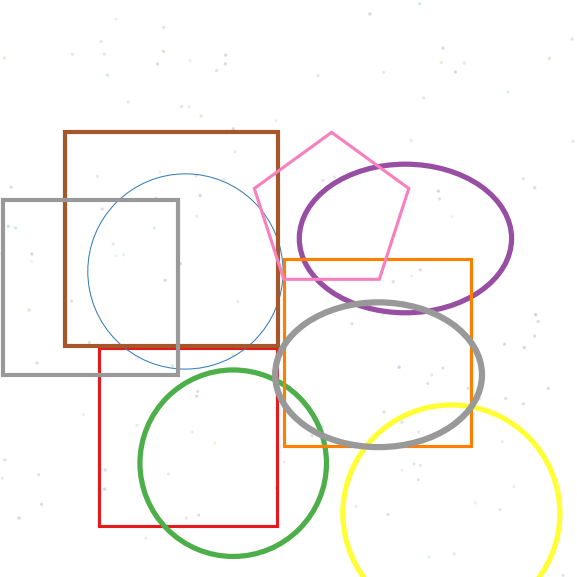[{"shape": "square", "thickness": 1.5, "radius": 0.77, "center": [0.326, 0.242]}, {"shape": "circle", "thickness": 0.5, "radius": 0.85, "center": [0.321, 0.529]}, {"shape": "circle", "thickness": 2.5, "radius": 0.81, "center": [0.404, 0.197]}, {"shape": "oval", "thickness": 2.5, "radius": 0.92, "center": [0.702, 0.586]}, {"shape": "square", "thickness": 1.5, "radius": 0.81, "center": [0.654, 0.388]}, {"shape": "circle", "thickness": 2.5, "radius": 0.94, "center": [0.782, 0.11]}, {"shape": "square", "thickness": 2, "radius": 0.92, "center": [0.296, 0.585]}, {"shape": "pentagon", "thickness": 1.5, "radius": 0.7, "center": [0.574, 0.629]}, {"shape": "oval", "thickness": 3, "radius": 0.9, "center": [0.656, 0.35]}, {"shape": "square", "thickness": 2, "radius": 0.76, "center": [0.157, 0.501]}]